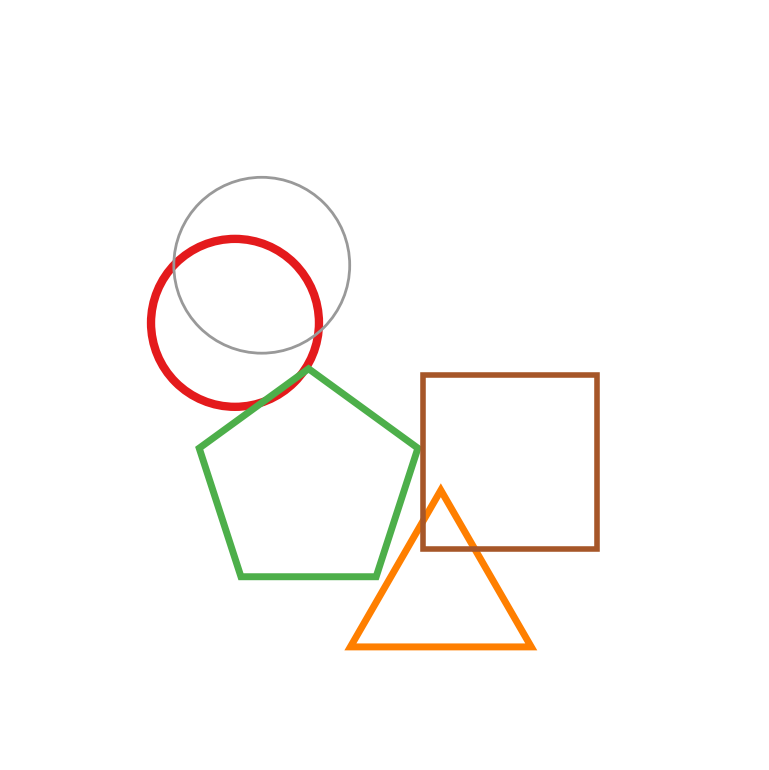[{"shape": "circle", "thickness": 3, "radius": 0.55, "center": [0.305, 0.581]}, {"shape": "pentagon", "thickness": 2.5, "radius": 0.75, "center": [0.401, 0.372]}, {"shape": "triangle", "thickness": 2.5, "radius": 0.68, "center": [0.573, 0.228]}, {"shape": "square", "thickness": 2, "radius": 0.57, "center": [0.662, 0.4]}, {"shape": "circle", "thickness": 1, "radius": 0.57, "center": [0.34, 0.656]}]